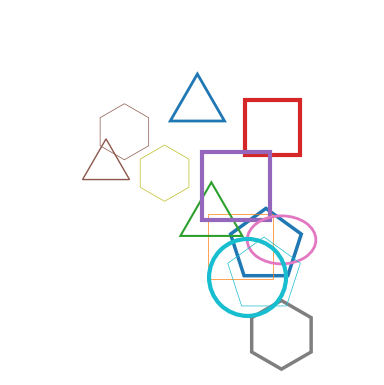[{"shape": "pentagon", "thickness": 2.5, "radius": 0.48, "center": [0.691, 0.362]}, {"shape": "triangle", "thickness": 2, "radius": 0.41, "center": [0.513, 0.726]}, {"shape": "square", "thickness": 0.5, "radius": 0.42, "center": [0.624, 0.36]}, {"shape": "triangle", "thickness": 1.5, "radius": 0.46, "center": [0.549, 0.434]}, {"shape": "square", "thickness": 3, "radius": 0.35, "center": [0.707, 0.669]}, {"shape": "square", "thickness": 3, "radius": 0.44, "center": [0.613, 0.517]}, {"shape": "triangle", "thickness": 1, "radius": 0.35, "center": [0.275, 0.569]}, {"shape": "hexagon", "thickness": 0.5, "radius": 0.36, "center": [0.323, 0.658]}, {"shape": "oval", "thickness": 2, "radius": 0.45, "center": [0.731, 0.377]}, {"shape": "hexagon", "thickness": 2.5, "radius": 0.45, "center": [0.731, 0.13]}, {"shape": "hexagon", "thickness": 0.5, "radius": 0.37, "center": [0.427, 0.55]}, {"shape": "circle", "thickness": 3, "radius": 0.5, "center": [0.643, 0.279]}, {"shape": "pentagon", "thickness": 0.5, "radius": 0.5, "center": [0.686, 0.285]}]